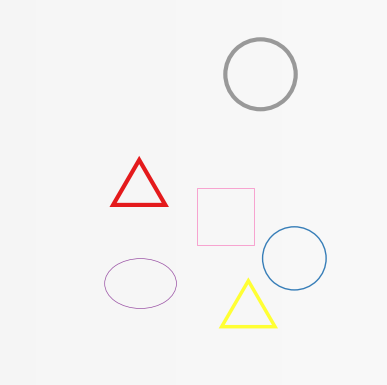[{"shape": "triangle", "thickness": 3, "radius": 0.39, "center": [0.359, 0.507]}, {"shape": "circle", "thickness": 1, "radius": 0.41, "center": [0.76, 0.329]}, {"shape": "oval", "thickness": 0.5, "radius": 0.46, "center": [0.363, 0.264]}, {"shape": "triangle", "thickness": 2.5, "radius": 0.4, "center": [0.641, 0.191]}, {"shape": "square", "thickness": 0.5, "radius": 0.37, "center": [0.581, 0.438]}, {"shape": "circle", "thickness": 3, "radius": 0.45, "center": [0.672, 0.807]}]